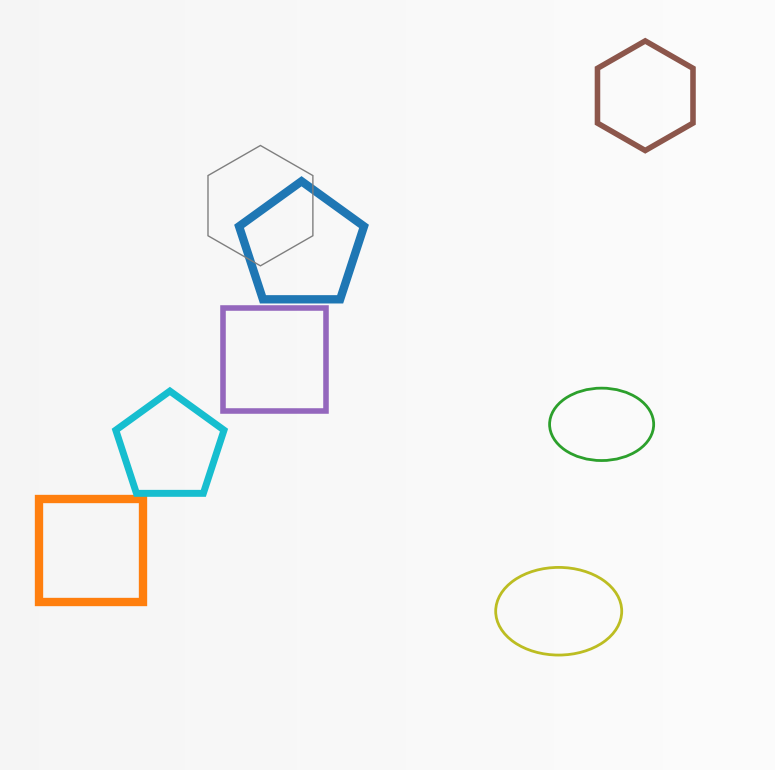[{"shape": "pentagon", "thickness": 3, "radius": 0.42, "center": [0.389, 0.68]}, {"shape": "square", "thickness": 3, "radius": 0.34, "center": [0.117, 0.285]}, {"shape": "oval", "thickness": 1, "radius": 0.34, "center": [0.776, 0.449]}, {"shape": "square", "thickness": 2, "radius": 0.33, "center": [0.354, 0.533]}, {"shape": "hexagon", "thickness": 2, "radius": 0.36, "center": [0.833, 0.876]}, {"shape": "hexagon", "thickness": 0.5, "radius": 0.39, "center": [0.336, 0.733]}, {"shape": "oval", "thickness": 1, "radius": 0.41, "center": [0.721, 0.206]}, {"shape": "pentagon", "thickness": 2.5, "radius": 0.37, "center": [0.219, 0.419]}]